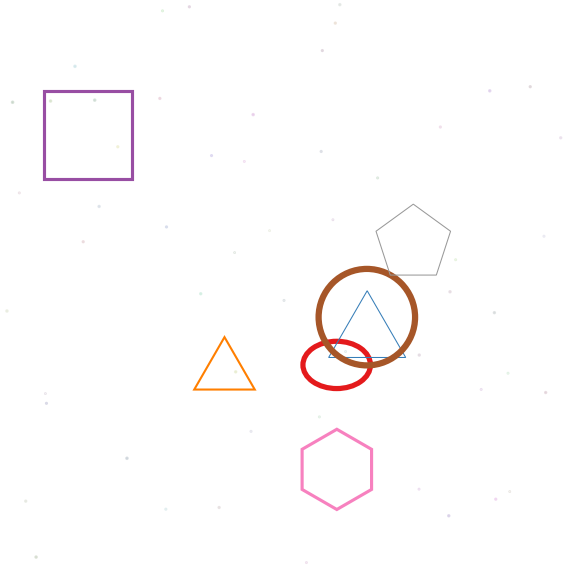[{"shape": "oval", "thickness": 2.5, "radius": 0.29, "center": [0.583, 0.367]}, {"shape": "triangle", "thickness": 0.5, "radius": 0.39, "center": [0.636, 0.419]}, {"shape": "square", "thickness": 1.5, "radius": 0.38, "center": [0.153, 0.766]}, {"shape": "triangle", "thickness": 1, "radius": 0.3, "center": [0.389, 0.355]}, {"shape": "circle", "thickness": 3, "radius": 0.42, "center": [0.635, 0.45]}, {"shape": "hexagon", "thickness": 1.5, "radius": 0.35, "center": [0.583, 0.186]}, {"shape": "pentagon", "thickness": 0.5, "radius": 0.34, "center": [0.716, 0.578]}]